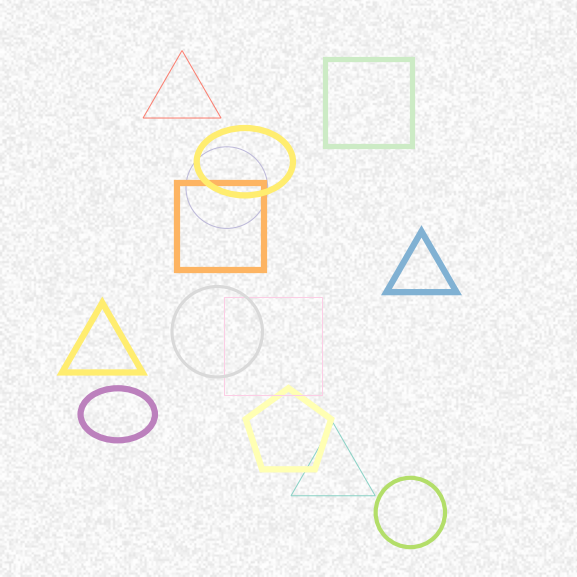[{"shape": "triangle", "thickness": 0.5, "radius": 0.42, "center": [0.577, 0.183]}, {"shape": "pentagon", "thickness": 3, "radius": 0.39, "center": [0.5, 0.249]}, {"shape": "circle", "thickness": 0.5, "radius": 0.35, "center": [0.393, 0.674]}, {"shape": "triangle", "thickness": 0.5, "radius": 0.39, "center": [0.315, 0.834]}, {"shape": "triangle", "thickness": 3, "radius": 0.35, "center": [0.73, 0.528]}, {"shape": "square", "thickness": 3, "radius": 0.38, "center": [0.382, 0.607]}, {"shape": "circle", "thickness": 2, "radius": 0.3, "center": [0.711, 0.112]}, {"shape": "square", "thickness": 0.5, "radius": 0.42, "center": [0.473, 0.4]}, {"shape": "circle", "thickness": 1.5, "radius": 0.39, "center": [0.376, 0.425]}, {"shape": "oval", "thickness": 3, "radius": 0.32, "center": [0.204, 0.282]}, {"shape": "square", "thickness": 2.5, "radius": 0.38, "center": [0.638, 0.822]}, {"shape": "oval", "thickness": 3, "radius": 0.42, "center": [0.424, 0.719]}, {"shape": "triangle", "thickness": 3, "radius": 0.4, "center": [0.177, 0.394]}]